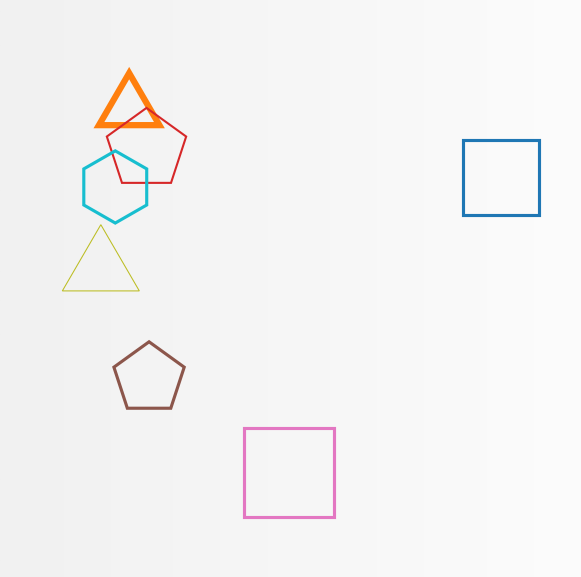[{"shape": "square", "thickness": 1.5, "radius": 0.33, "center": [0.862, 0.692]}, {"shape": "triangle", "thickness": 3, "radius": 0.3, "center": [0.222, 0.812]}, {"shape": "pentagon", "thickness": 1, "radius": 0.36, "center": [0.252, 0.741]}, {"shape": "pentagon", "thickness": 1.5, "radius": 0.32, "center": [0.256, 0.344]}, {"shape": "square", "thickness": 1.5, "radius": 0.39, "center": [0.497, 0.181]}, {"shape": "triangle", "thickness": 0.5, "radius": 0.38, "center": [0.173, 0.534]}, {"shape": "hexagon", "thickness": 1.5, "radius": 0.31, "center": [0.198, 0.675]}]